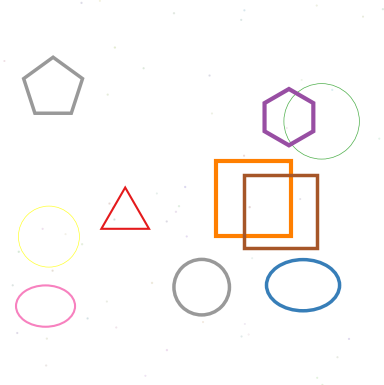[{"shape": "triangle", "thickness": 1.5, "radius": 0.36, "center": [0.325, 0.441]}, {"shape": "oval", "thickness": 2.5, "radius": 0.47, "center": [0.787, 0.259]}, {"shape": "circle", "thickness": 0.5, "radius": 0.49, "center": [0.835, 0.685]}, {"shape": "hexagon", "thickness": 3, "radius": 0.37, "center": [0.75, 0.696]}, {"shape": "square", "thickness": 3, "radius": 0.49, "center": [0.658, 0.484]}, {"shape": "circle", "thickness": 0.5, "radius": 0.4, "center": [0.127, 0.385]}, {"shape": "square", "thickness": 2.5, "radius": 0.47, "center": [0.729, 0.451]}, {"shape": "oval", "thickness": 1.5, "radius": 0.38, "center": [0.118, 0.205]}, {"shape": "pentagon", "thickness": 2.5, "radius": 0.4, "center": [0.138, 0.771]}, {"shape": "circle", "thickness": 2.5, "radius": 0.36, "center": [0.524, 0.254]}]